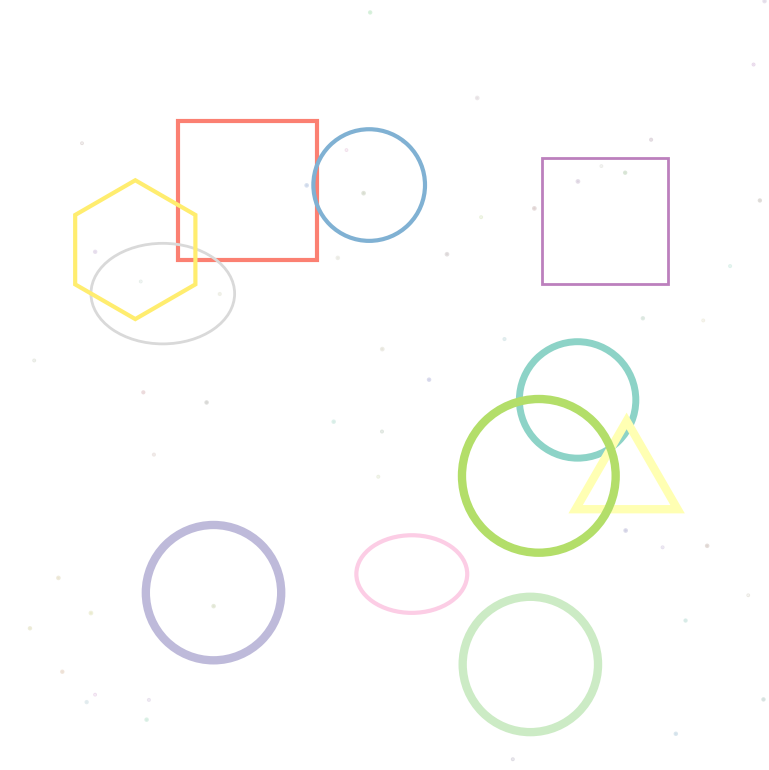[{"shape": "circle", "thickness": 2.5, "radius": 0.38, "center": [0.75, 0.481]}, {"shape": "triangle", "thickness": 3, "radius": 0.38, "center": [0.814, 0.377]}, {"shape": "circle", "thickness": 3, "radius": 0.44, "center": [0.277, 0.23]}, {"shape": "square", "thickness": 1.5, "radius": 0.45, "center": [0.322, 0.752]}, {"shape": "circle", "thickness": 1.5, "radius": 0.36, "center": [0.479, 0.76]}, {"shape": "circle", "thickness": 3, "radius": 0.5, "center": [0.7, 0.382]}, {"shape": "oval", "thickness": 1.5, "radius": 0.36, "center": [0.535, 0.254]}, {"shape": "oval", "thickness": 1, "radius": 0.47, "center": [0.211, 0.619]}, {"shape": "square", "thickness": 1, "radius": 0.41, "center": [0.786, 0.713]}, {"shape": "circle", "thickness": 3, "radius": 0.44, "center": [0.689, 0.137]}, {"shape": "hexagon", "thickness": 1.5, "radius": 0.45, "center": [0.176, 0.676]}]